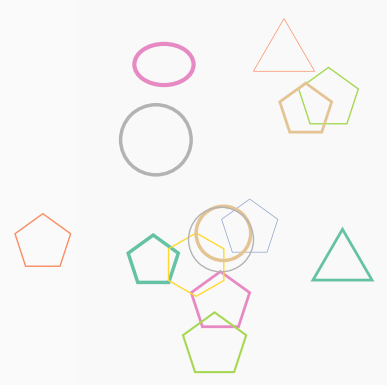[{"shape": "pentagon", "thickness": 2.5, "radius": 0.34, "center": [0.395, 0.321]}, {"shape": "triangle", "thickness": 2, "radius": 0.44, "center": [0.884, 0.316]}, {"shape": "triangle", "thickness": 0.5, "radius": 0.46, "center": [0.733, 0.861]}, {"shape": "pentagon", "thickness": 1, "radius": 0.38, "center": [0.11, 0.37]}, {"shape": "pentagon", "thickness": 0.5, "radius": 0.38, "center": [0.644, 0.407]}, {"shape": "pentagon", "thickness": 2, "radius": 0.4, "center": [0.569, 0.215]}, {"shape": "oval", "thickness": 3, "radius": 0.38, "center": [0.423, 0.833]}, {"shape": "pentagon", "thickness": 1.5, "radius": 0.43, "center": [0.554, 0.103]}, {"shape": "pentagon", "thickness": 1, "radius": 0.4, "center": [0.848, 0.744]}, {"shape": "hexagon", "thickness": 1, "radius": 0.41, "center": [0.506, 0.313]}, {"shape": "circle", "thickness": 2.5, "radius": 0.35, "center": [0.577, 0.394]}, {"shape": "pentagon", "thickness": 2, "radius": 0.35, "center": [0.789, 0.714]}, {"shape": "circle", "thickness": 2.5, "radius": 0.46, "center": [0.402, 0.637]}, {"shape": "circle", "thickness": 1, "radius": 0.42, "center": [0.57, 0.378]}]